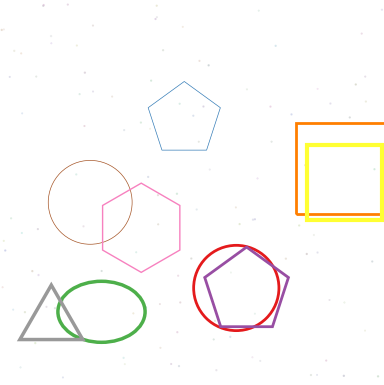[{"shape": "circle", "thickness": 2, "radius": 0.55, "center": [0.614, 0.252]}, {"shape": "pentagon", "thickness": 0.5, "radius": 0.49, "center": [0.479, 0.69]}, {"shape": "oval", "thickness": 2.5, "radius": 0.57, "center": [0.264, 0.19]}, {"shape": "pentagon", "thickness": 2, "radius": 0.57, "center": [0.64, 0.244]}, {"shape": "square", "thickness": 2, "radius": 0.6, "center": [0.887, 0.562]}, {"shape": "square", "thickness": 3, "radius": 0.49, "center": [0.894, 0.526]}, {"shape": "circle", "thickness": 0.5, "radius": 0.54, "center": [0.234, 0.474]}, {"shape": "hexagon", "thickness": 1, "radius": 0.58, "center": [0.367, 0.408]}, {"shape": "triangle", "thickness": 2.5, "radius": 0.47, "center": [0.133, 0.165]}]